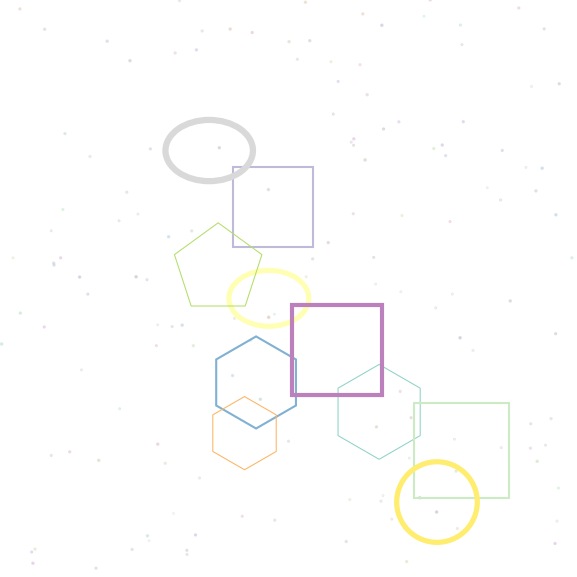[{"shape": "hexagon", "thickness": 0.5, "radius": 0.41, "center": [0.656, 0.286]}, {"shape": "oval", "thickness": 2.5, "radius": 0.35, "center": [0.465, 0.483]}, {"shape": "square", "thickness": 1, "radius": 0.35, "center": [0.473, 0.64]}, {"shape": "hexagon", "thickness": 1, "radius": 0.4, "center": [0.443, 0.337]}, {"shape": "hexagon", "thickness": 0.5, "radius": 0.32, "center": [0.423, 0.249]}, {"shape": "pentagon", "thickness": 0.5, "radius": 0.4, "center": [0.378, 0.534]}, {"shape": "oval", "thickness": 3, "radius": 0.38, "center": [0.362, 0.738]}, {"shape": "square", "thickness": 2, "radius": 0.39, "center": [0.583, 0.393]}, {"shape": "square", "thickness": 1, "radius": 0.41, "center": [0.799, 0.219]}, {"shape": "circle", "thickness": 2.5, "radius": 0.35, "center": [0.757, 0.13]}]